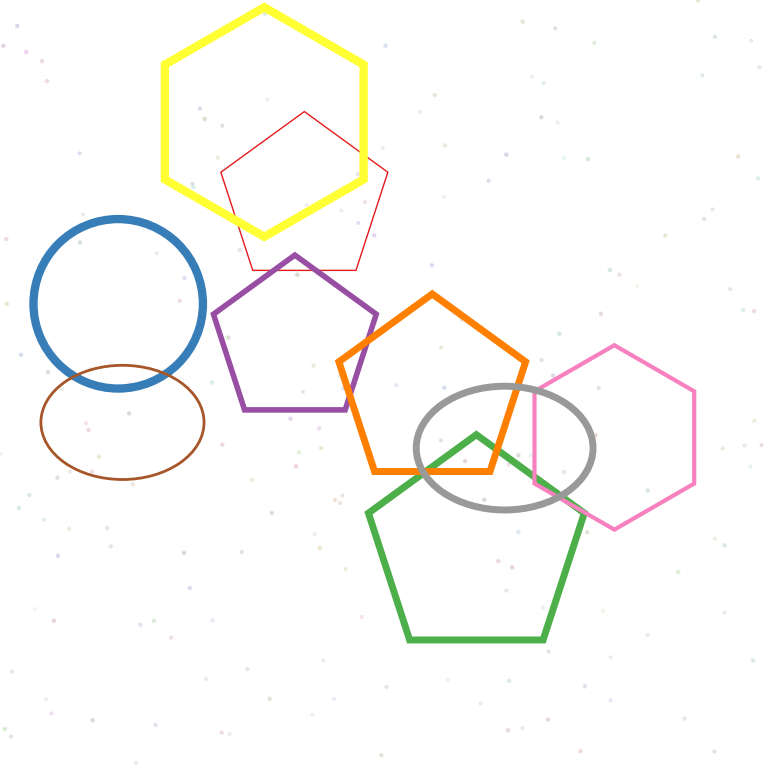[{"shape": "pentagon", "thickness": 0.5, "radius": 0.57, "center": [0.395, 0.741]}, {"shape": "circle", "thickness": 3, "radius": 0.55, "center": [0.154, 0.605]}, {"shape": "pentagon", "thickness": 2.5, "radius": 0.74, "center": [0.619, 0.288]}, {"shape": "pentagon", "thickness": 2, "radius": 0.56, "center": [0.383, 0.558]}, {"shape": "pentagon", "thickness": 2.5, "radius": 0.64, "center": [0.561, 0.491]}, {"shape": "hexagon", "thickness": 3, "radius": 0.75, "center": [0.343, 0.842]}, {"shape": "oval", "thickness": 1, "radius": 0.53, "center": [0.159, 0.451]}, {"shape": "hexagon", "thickness": 1.5, "radius": 0.6, "center": [0.798, 0.432]}, {"shape": "oval", "thickness": 2.5, "radius": 0.57, "center": [0.655, 0.418]}]